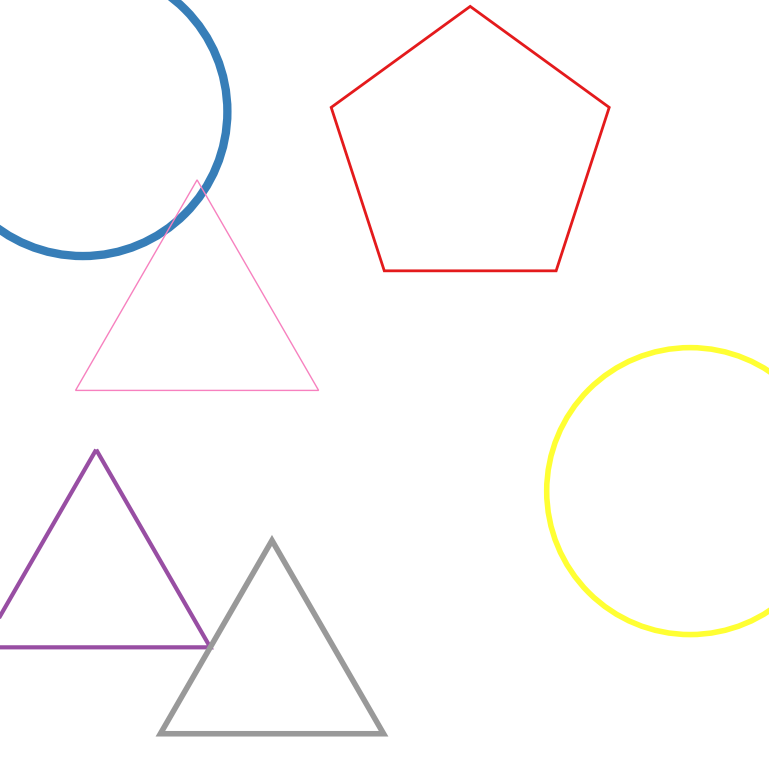[{"shape": "pentagon", "thickness": 1, "radius": 0.95, "center": [0.611, 0.802]}, {"shape": "circle", "thickness": 3, "radius": 0.94, "center": [0.108, 0.855]}, {"shape": "triangle", "thickness": 1.5, "radius": 0.86, "center": [0.125, 0.245]}, {"shape": "circle", "thickness": 2, "radius": 0.93, "center": [0.896, 0.362]}, {"shape": "triangle", "thickness": 0.5, "radius": 0.91, "center": [0.256, 0.584]}, {"shape": "triangle", "thickness": 2, "radius": 0.84, "center": [0.353, 0.131]}]